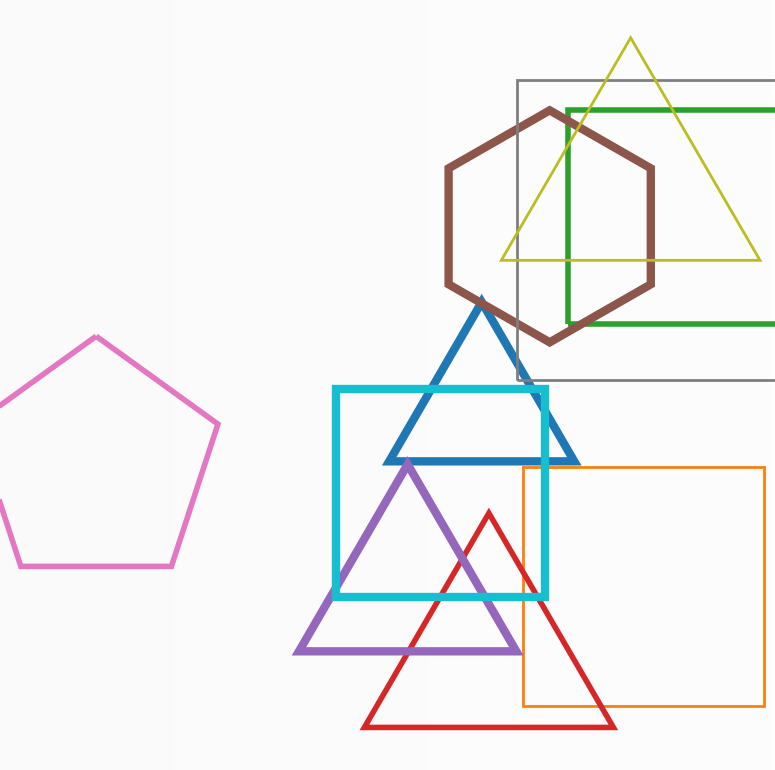[{"shape": "triangle", "thickness": 3, "radius": 0.69, "center": [0.622, 0.47]}, {"shape": "square", "thickness": 1, "radius": 0.78, "center": [0.83, 0.238]}, {"shape": "square", "thickness": 2, "radius": 0.7, "center": [0.872, 0.718]}, {"shape": "triangle", "thickness": 2, "radius": 0.93, "center": [0.631, 0.148]}, {"shape": "triangle", "thickness": 3, "radius": 0.81, "center": [0.526, 0.235]}, {"shape": "hexagon", "thickness": 3, "radius": 0.75, "center": [0.709, 0.706]}, {"shape": "pentagon", "thickness": 2, "radius": 0.83, "center": [0.124, 0.398]}, {"shape": "square", "thickness": 1, "radius": 0.97, "center": [0.861, 0.702]}, {"shape": "triangle", "thickness": 1, "radius": 0.96, "center": [0.814, 0.758]}, {"shape": "square", "thickness": 3, "radius": 0.67, "center": [0.569, 0.36]}]